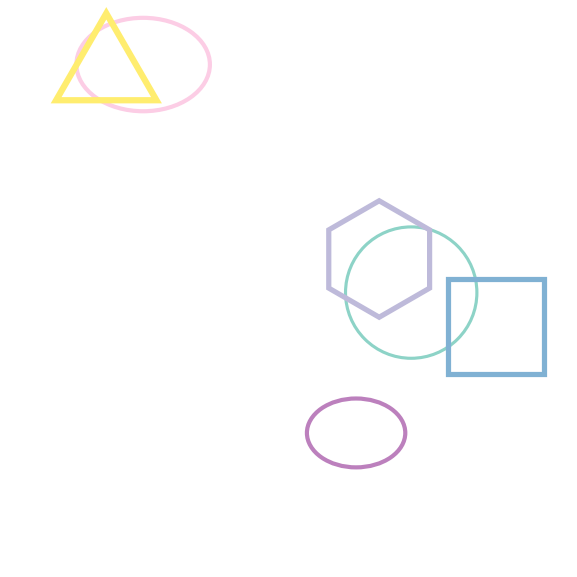[{"shape": "circle", "thickness": 1.5, "radius": 0.57, "center": [0.712, 0.492]}, {"shape": "hexagon", "thickness": 2.5, "radius": 0.5, "center": [0.657, 0.551]}, {"shape": "square", "thickness": 2.5, "radius": 0.41, "center": [0.859, 0.433]}, {"shape": "oval", "thickness": 2, "radius": 0.58, "center": [0.248, 0.887]}, {"shape": "oval", "thickness": 2, "radius": 0.43, "center": [0.617, 0.249]}, {"shape": "triangle", "thickness": 3, "radius": 0.5, "center": [0.184, 0.876]}]